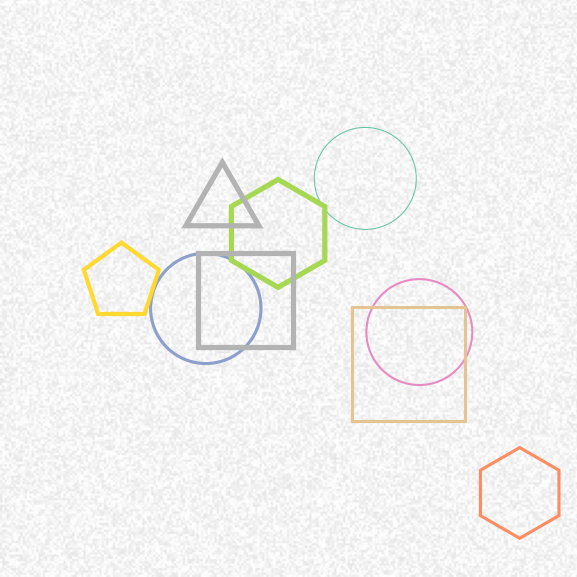[{"shape": "circle", "thickness": 0.5, "radius": 0.44, "center": [0.633, 0.69]}, {"shape": "hexagon", "thickness": 1.5, "radius": 0.39, "center": [0.9, 0.146]}, {"shape": "circle", "thickness": 1.5, "radius": 0.48, "center": [0.356, 0.465]}, {"shape": "circle", "thickness": 1, "radius": 0.46, "center": [0.726, 0.424]}, {"shape": "hexagon", "thickness": 2.5, "radius": 0.47, "center": [0.482, 0.595]}, {"shape": "pentagon", "thickness": 2, "radius": 0.34, "center": [0.21, 0.511]}, {"shape": "square", "thickness": 1.5, "radius": 0.49, "center": [0.707, 0.369]}, {"shape": "triangle", "thickness": 2.5, "radius": 0.37, "center": [0.385, 0.645]}, {"shape": "square", "thickness": 2.5, "radius": 0.41, "center": [0.425, 0.48]}]